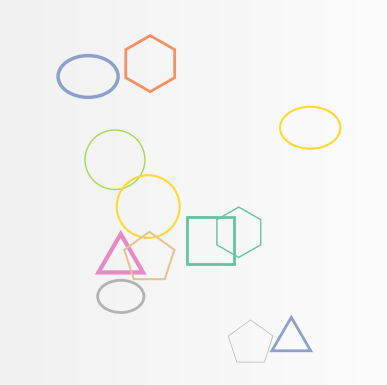[{"shape": "hexagon", "thickness": 1, "radius": 0.33, "center": [0.616, 0.397]}, {"shape": "square", "thickness": 2, "radius": 0.31, "center": [0.543, 0.376]}, {"shape": "hexagon", "thickness": 2, "radius": 0.36, "center": [0.388, 0.835]}, {"shape": "oval", "thickness": 2.5, "radius": 0.39, "center": [0.227, 0.801]}, {"shape": "triangle", "thickness": 2, "radius": 0.29, "center": [0.752, 0.118]}, {"shape": "triangle", "thickness": 3, "radius": 0.33, "center": [0.312, 0.326]}, {"shape": "circle", "thickness": 1, "radius": 0.39, "center": [0.297, 0.585]}, {"shape": "oval", "thickness": 1.5, "radius": 0.39, "center": [0.801, 0.668]}, {"shape": "circle", "thickness": 1.5, "radius": 0.41, "center": [0.382, 0.464]}, {"shape": "pentagon", "thickness": 1.5, "radius": 0.34, "center": [0.385, 0.33]}, {"shape": "pentagon", "thickness": 0.5, "radius": 0.3, "center": [0.647, 0.109]}, {"shape": "oval", "thickness": 2, "radius": 0.3, "center": [0.312, 0.23]}]